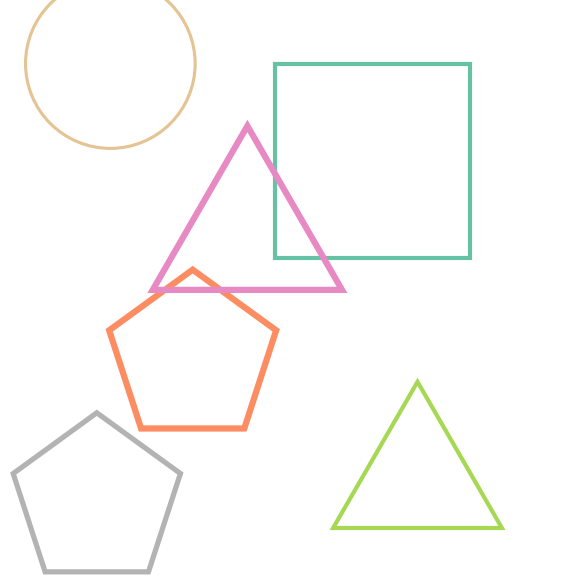[{"shape": "square", "thickness": 2, "radius": 0.84, "center": [0.645, 0.72]}, {"shape": "pentagon", "thickness": 3, "radius": 0.76, "center": [0.334, 0.38]}, {"shape": "triangle", "thickness": 3, "radius": 0.95, "center": [0.428, 0.592]}, {"shape": "triangle", "thickness": 2, "radius": 0.84, "center": [0.723, 0.169]}, {"shape": "circle", "thickness": 1.5, "radius": 0.73, "center": [0.191, 0.889]}, {"shape": "pentagon", "thickness": 2.5, "radius": 0.76, "center": [0.168, 0.132]}]